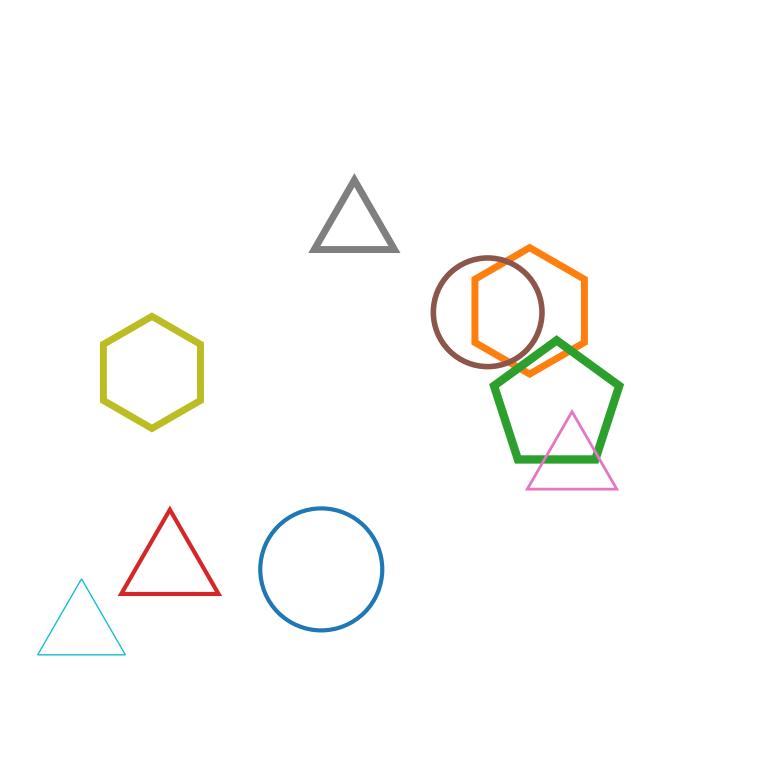[{"shape": "circle", "thickness": 1.5, "radius": 0.4, "center": [0.417, 0.261]}, {"shape": "hexagon", "thickness": 2.5, "radius": 0.41, "center": [0.688, 0.596]}, {"shape": "pentagon", "thickness": 3, "radius": 0.43, "center": [0.723, 0.472]}, {"shape": "triangle", "thickness": 1.5, "radius": 0.36, "center": [0.221, 0.265]}, {"shape": "circle", "thickness": 2, "radius": 0.35, "center": [0.633, 0.594]}, {"shape": "triangle", "thickness": 1, "radius": 0.34, "center": [0.743, 0.398]}, {"shape": "triangle", "thickness": 2.5, "radius": 0.3, "center": [0.46, 0.706]}, {"shape": "hexagon", "thickness": 2.5, "radius": 0.36, "center": [0.197, 0.516]}, {"shape": "triangle", "thickness": 0.5, "radius": 0.33, "center": [0.106, 0.182]}]